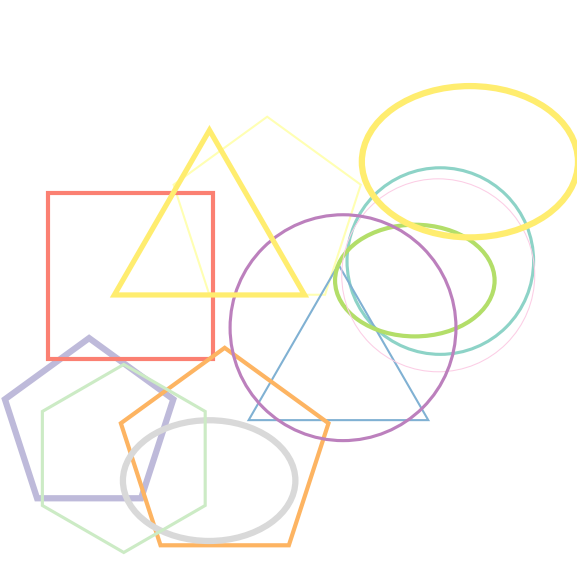[{"shape": "circle", "thickness": 1.5, "radius": 0.81, "center": [0.762, 0.547]}, {"shape": "pentagon", "thickness": 1, "radius": 0.85, "center": [0.463, 0.627]}, {"shape": "pentagon", "thickness": 3, "radius": 0.77, "center": [0.154, 0.26]}, {"shape": "square", "thickness": 2, "radius": 0.72, "center": [0.226, 0.522]}, {"shape": "triangle", "thickness": 1, "radius": 0.9, "center": [0.586, 0.361]}, {"shape": "pentagon", "thickness": 2, "radius": 0.95, "center": [0.389, 0.208]}, {"shape": "oval", "thickness": 2, "radius": 0.69, "center": [0.718, 0.513]}, {"shape": "circle", "thickness": 0.5, "radius": 0.84, "center": [0.759, 0.522]}, {"shape": "oval", "thickness": 3, "radius": 0.75, "center": [0.362, 0.167]}, {"shape": "circle", "thickness": 1.5, "radius": 0.98, "center": [0.594, 0.432]}, {"shape": "hexagon", "thickness": 1.5, "radius": 0.81, "center": [0.214, 0.205]}, {"shape": "triangle", "thickness": 2.5, "radius": 0.95, "center": [0.363, 0.584]}, {"shape": "oval", "thickness": 3, "radius": 0.94, "center": [0.814, 0.719]}]